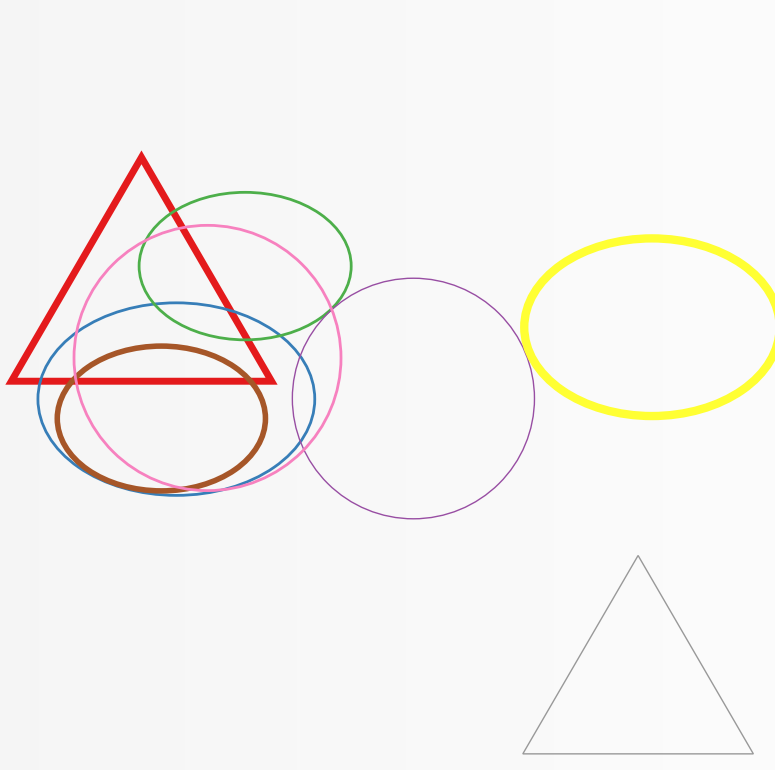[{"shape": "triangle", "thickness": 2.5, "radius": 0.97, "center": [0.183, 0.602]}, {"shape": "oval", "thickness": 1, "radius": 0.89, "center": [0.228, 0.482]}, {"shape": "oval", "thickness": 1, "radius": 0.68, "center": [0.316, 0.654]}, {"shape": "circle", "thickness": 0.5, "radius": 0.78, "center": [0.533, 0.482]}, {"shape": "oval", "thickness": 3, "radius": 0.82, "center": [0.841, 0.575]}, {"shape": "oval", "thickness": 2, "radius": 0.67, "center": [0.208, 0.457]}, {"shape": "circle", "thickness": 1, "radius": 0.86, "center": [0.268, 0.535]}, {"shape": "triangle", "thickness": 0.5, "radius": 0.86, "center": [0.823, 0.107]}]